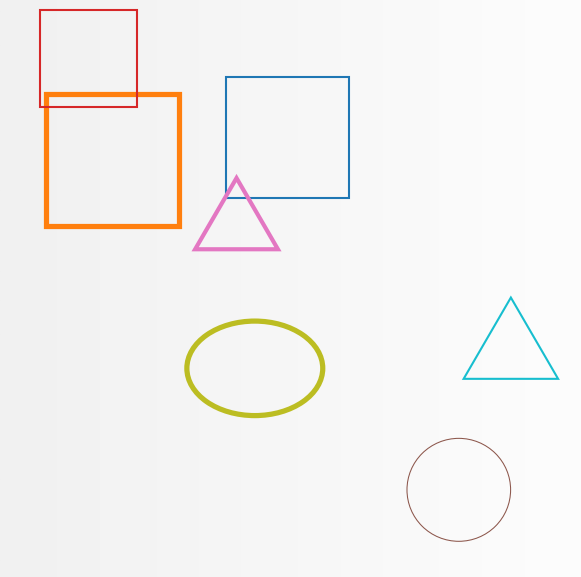[{"shape": "square", "thickness": 1, "radius": 0.53, "center": [0.495, 0.761]}, {"shape": "square", "thickness": 2.5, "radius": 0.57, "center": [0.193, 0.722]}, {"shape": "square", "thickness": 1, "radius": 0.42, "center": [0.152, 0.898]}, {"shape": "circle", "thickness": 0.5, "radius": 0.45, "center": [0.789, 0.151]}, {"shape": "triangle", "thickness": 2, "radius": 0.41, "center": [0.407, 0.609]}, {"shape": "oval", "thickness": 2.5, "radius": 0.58, "center": [0.438, 0.361]}, {"shape": "triangle", "thickness": 1, "radius": 0.47, "center": [0.879, 0.39]}]